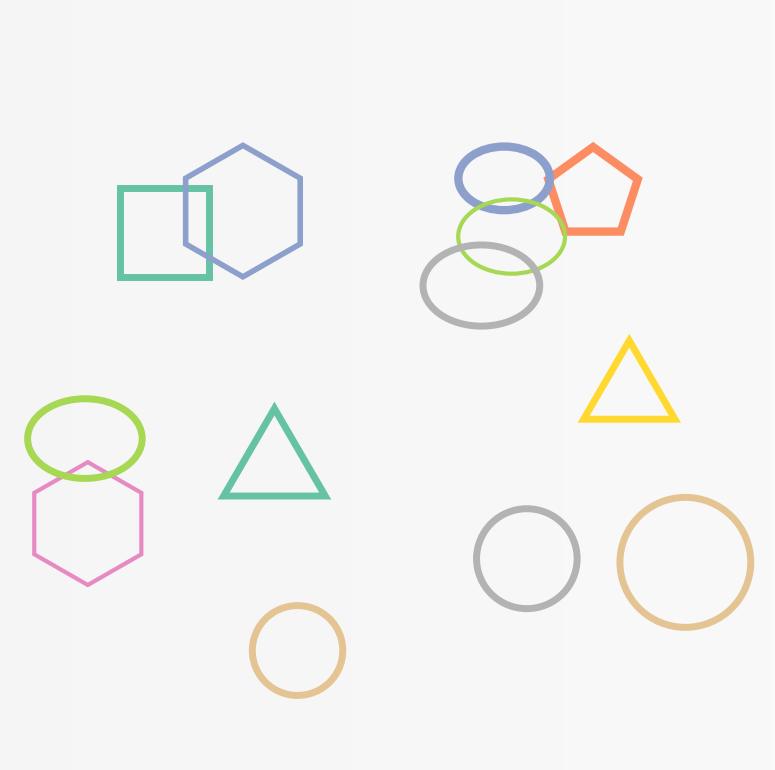[{"shape": "square", "thickness": 2.5, "radius": 0.29, "center": [0.212, 0.698]}, {"shape": "triangle", "thickness": 2.5, "radius": 0.38, "center": [0.354, 0.394]}, {"shape": "pentagon", "thickness": 3, "radius": 0.3, "center": [0.765, 0.748]}, {"shape": "hexagon", "thickness": 2, "radius": 0.43, "center": [0.313, 0.726]}, {"shape": "oval", "thickness": 3, "radius": 0.3, "center": [0.65, 0.768]}, {"shape": "hexagon", "thickness": 1.5, "radius": 0.4, "center": [0.113, 0.32]}, {"shape": "oval", "thickness": 1.5, "radius": 0.34, "center": [0.66, 0.693]}, {"shape": "oval", "thickness": 2.5, "radius": 0.37, "center": [0.11, 0.43]}, {"shape": "triangle", "thickness": 2.5, "radius": 0.34, "center": [0.812, 0.49]}, {"shape": "circle", "thickness": 2.5, "radius": 0.29, "center": [0.384, 0.155]}, {"shape": "circle", "thickness": 2.5, "radius": 0.42, "center": [0.884, 0.27]}, {"shape": "oval", "thickness": 2.5, "radius": 0.38, "center": [0.621, 0.629]}, {"shape": "circle", "thickness": 2.5, "radius": 0.32, "center": [0.68, 0.274]}]